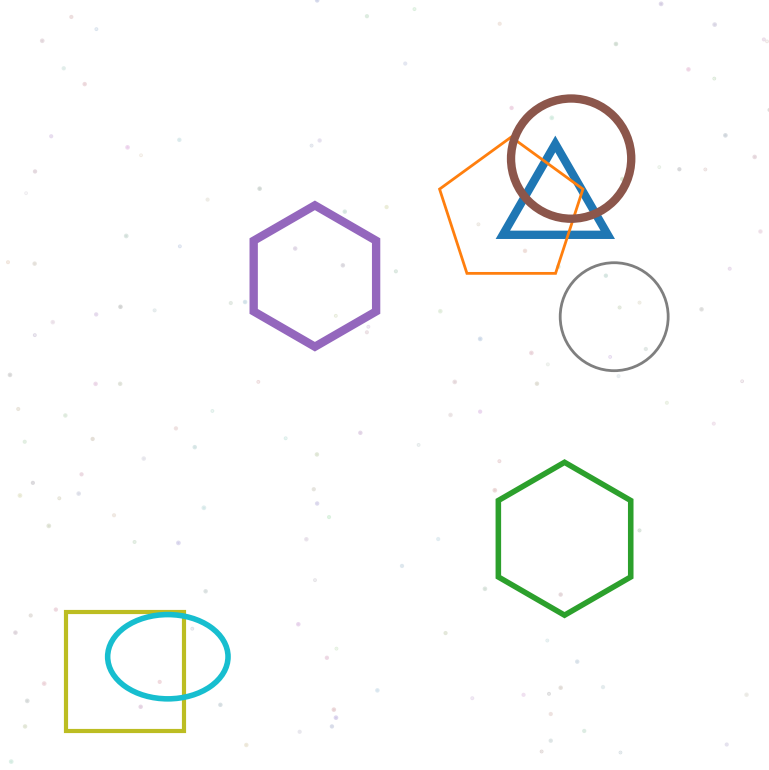[{"shape": "triangle", "thickness": 3, "radius": 0.39, "center": [0.721, 0.734]}, {"shape": "pentagon", "thickness": 1, "radius": 0.49, "center": [0.664, 0.724]}, {"shape": "hexagon", "thickness": 2, "radius": 0.5, "center": [0.733, 0.3]}, {"shape": "hexagon", "thickness": 3, "radius": 0.46, "center": [0.409, 0.642]}, {"shape": "circle", "thickness": 3, "radius": 0.39, "center": [0.742, 0.794]}, {"shape": "circle", "thickness": 1, "radius": 0.35, "center": [0.798, 0.589]}, {"shape": "square", "thickness": 1.5, "radius": 0.39, "center": [0.162, 0.128]}, {"shape": "oval", "thickness": 2, "radius": 0.39, "center": [0.218, 0.147]}]